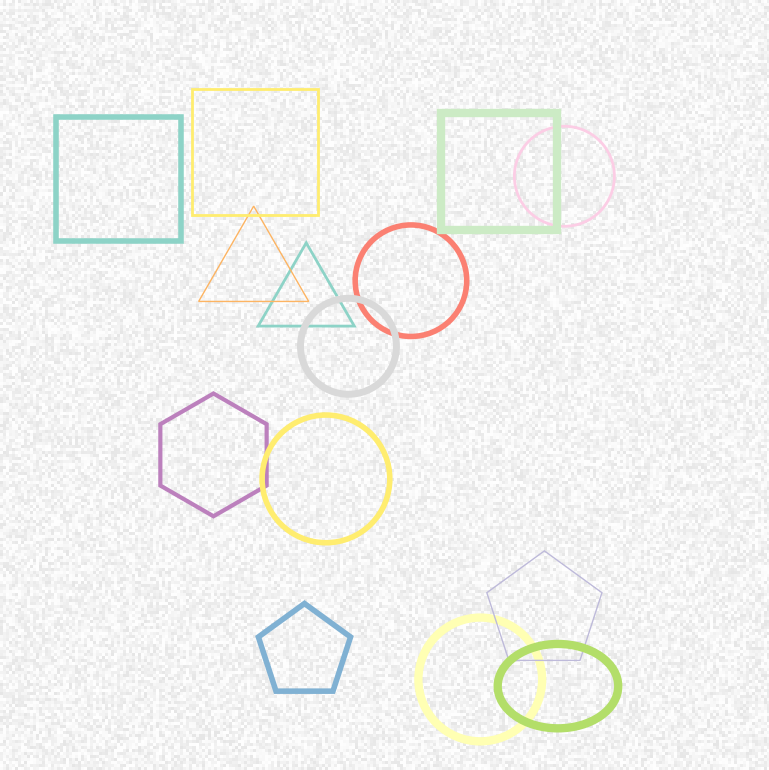[{"shape": "triangle", "thickness": 1, "radius": 0.36, "center": [0.398, 0.613]}, {"shape": "square", "thickness": 2, "radius": 0.4, "center": [0.154, 0.768]}, {"shape": "circle", "thickness": 3, "radius": 0.4, "center": [0.624, 0.118]}, {"shape": "pentagon", "thickness": 0.5, "radius": 0.39, "center": [0.707, 0.206]}, {"shape": "circle", "thickness": 2, "radius": 0.36, "center": [0.534, 0.635]}, {"shape": "pentagon", "thickness": 2, "radius": 0.31, "center": [0.395, 0.153]}, {"shape": "triangle", "thickness": 0.5, "radius": 0.41, "center": [0.329, 0.65]}, {"shape": "oval", "thickness": 3, "radius": 0.39, "center": [0.725, 0.109]}, {"shape": "circle", "thickness": 1, "radius": 0.32, "center": [0.733, 0.771]}, {"shape": "circle", "thickness": 2.5, "radius": 0.31, "center": [0.453, 0.55]}, {"shape": "hexagon", "thickness": 1.5, "radius": 0.4, "center": [0.277, 0.409]}, {"shape": "square", "thickness": 3, "radius": 0.38, "center": [0.648, 0.777]}, {"shape": "circle", "thickness": 2, "radius": 0.41, "center": [0.423, 0.378]}, {"shape": "square", "thickness": 1, "radius": 0.41, "center": [0.331, 0.803]}]